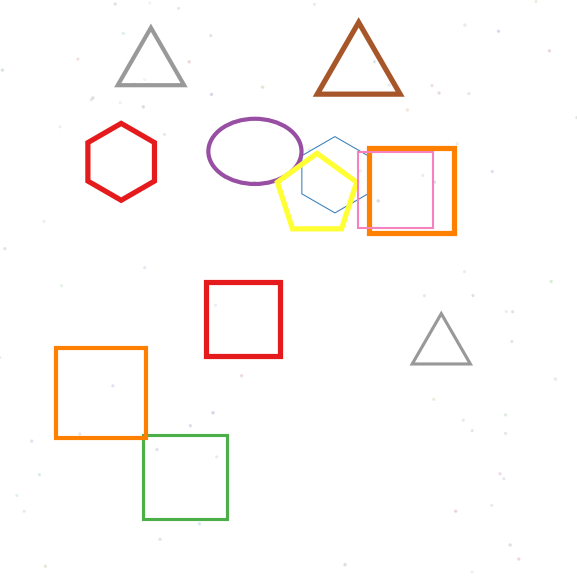[{"shape": "hexagon", "thickness": 2.5, "radius": 0.33, "center": [0.21, 0.719]}, {"shape": "square", "thickness": 2.5, "radius": 0.32, "center": [0.421, 0.446]}, {"shape": "hexagon", "thickness": 0.5, "radius": 0.33, "center": [0.58, 0.697]}, {"shape": "square", "thickness": 1.5, "radius": 0.36, "center": [0.321, 0.173]}, {"shape": "oval", "thickness": 2, "radius": 0.4, "center": [0.441, 0.737]}, {"shape": "square", "thickness": 2.5, "radius": 0.37, "center": [0.712, 0.669]}, {"shape": "square", "thickness": 2, "radius": 0.39, "center": [0.175, 0.319]}, {"shape": "pentagon", "thickness": 2.5, "radius": 0.36, "center": [0.549, 0.661]}, {"shape": "triangle", "thickness": 2.5, "radius": 0.41, "center": [0.621, 0.878]}, {"shape": "square", "thickness": 1, "radius": 0.33, "center": [0.685, 0.67]}, {"shape": "triangle", "thickness": 2, "radius": 0.33, "center": [0.261, 0.885]}, {"shape": "triangle", "thickness": 1.5, "radius": 0.29, "center": [0.764, 0.398]}]